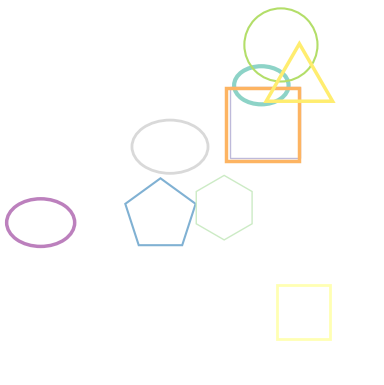[{"shape": "oval", "thickness": 3, "radius": 0.35, "center": [0.679, 0.779]}, {"shape": "square", "thickness": 2, "radius": 0.35, "center": [0.789, 0.19]}, {"shape": "square", "thickness": 1, "radius": 0.46, "center": [0.688, 0.682]}, {"shape": "pentagon", "thickness": 1.5, "radius": 0.48, "center": [0.417, 0.441]}, {"shape": "square", "thickness": 2.5, "radius": 0.47, "center": [0.682, 0.677]}, {"shape": "circle", "thickness": 1.5, "radius": 0.47, "center": [0.73, 0.883]}, {"shape": "oval", "thickness": 2, "radius": 0.49, "center": [0.442, 0.619]}, {"shape": "oval", "thickness": 2.5, "radius": 0.44, "center": [0.106, 0.422]}, {"shape": "hexagon", "thickness": 1, "radius": 0.42, "center": [0.582, 0.461]}, {"shape": "triangle", "thickness": 2.5, "radius": 0.5, "center": [0.778, 0.787]}]